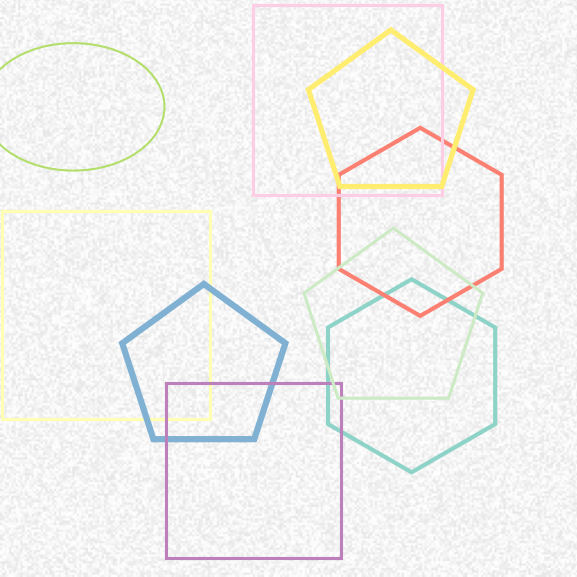[{"shape": "hexagon", "thickness": 2, "radius": 0.84, "center": [0.713, 0.348]}, {"shape": "square", "thickness": 1.5, "radius": 0.9, "center": [0.184, 0.454]}, {"shape": "hexagon", "thickness": 2, "radius": 0.81, "center": [0.728, 0.615]}, {"shape": "pentagon", "thickness": 3, "radius": 0.74, "center": [0.353, 0.359]}, {"shape": "oval", "thickness": 1, "radius": 0.79, "center": [0.127, 0.814]}, {"shape": "square", "thickness": 1.5, "radius": 0.82, "center": [0.602, 0.826]}, {"shape": "square", "thickness": 1.5, "radius": 0.76, "center": [0.44, 0.185]}, {"shape": "pentagon", "thickness": 1.5, "radius": 0.81, "center": [0.681, 0.441]}, {"shape": "pentagon", "thickness": 2.5, "radius": 0.75, "center": [0.677, 0.797]}]